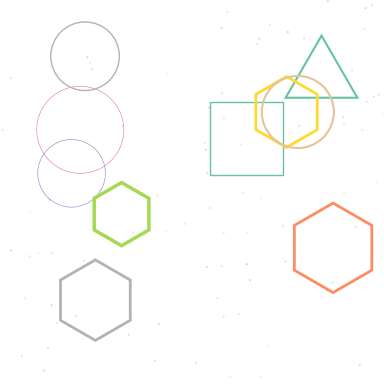[{"shape": "triangle", "thickness": 1.5, "radius": 0.54, "center": [0.835, 0.8]}, {"shape": "square", "thickness": 1, "radius": 0.47, "center": [0.641, 0.64]}, {"shape": "hexagon", "thickness": 2, "radius": 0.58, "center": [0.865, 0.356]}, {"shape": "circle", "thickness": 0.5, "radius": 0.44, "center": [0.186, 0.55]}, {"shape": "circle", "thickness": 0.5, "radius": 0.57, "center": [0.209, 0.663]}, {"shape": "hexagon", "thickness": 2.5, "radius": 0.41, "center": [0.316, 0.444]}, {"shape": "hexagon", "thickness": 2, "radius": 0.46, "center": [0.744, 0.709]}, {"shape": "circle", "thickness": 1.5, "radius": 0.47, "center": [0.773, 0.709]}, {"shape": "hexagon", "thickness": 2, "radius": 0.52, "center": [0.248, 0.22]}, {"shape": "circle", "thickness": 1, "radius": 0.45, "center": [0.221, 0.854]}]